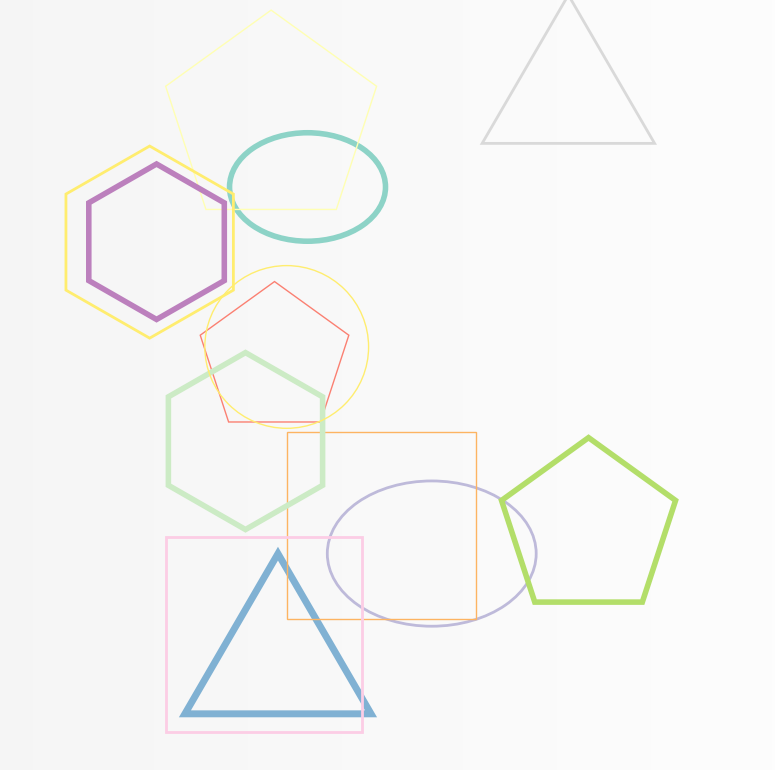[{"shape": "oval", "thickness": 2, "radius": 0.5, "center": [0.397, 0.757]}, {"shape": "pentagon", "thickness": 0.5, "radius": 0.72, "center": [0.35, 0.844]}, {"shape": "oval", "thickness": 1, "radius": 0.67, "center": [0.557, 0.281]}, {"shape": "pentagon", "thickness": 0.5, "radius": 0.5, "center": [0.354, 0.534]}, {"shape": "triangle", "thickness": 2.5, "radius": 0.69, "center": [0.359, 0.142]}, {"shape": "square", "thickness": 0.5, "radius": 0.61, "center": [0.492, 0.317]}, {"shape": "pentagon", "thickness": 2, "radius": 0.59, "center": [0.759, 0.314]}, {"shape": "square", "thickness": 1, "radius": 0.63, "center": [0.34, 0.176]}, {"shape": "triangle", "thickness": 1, "radius": 0.64, "center": [0.733, 0.878]}, {"shape": "hexagon", "thickness": 2, "radius": 0.5, "center": [0.202, 0.686]}, {"shape": "hexagon", "thickness": 2, "radius": 0.57, "center": [0.317, 0.427]}, {"shape": "hexagon", "thickness": 1, "radius": 0.62, "center": [0.193, 0.686]}, {"shape": "circle", "thickness": 0.5, "radius": 0.53, "center": [0.37, 0.549]}]